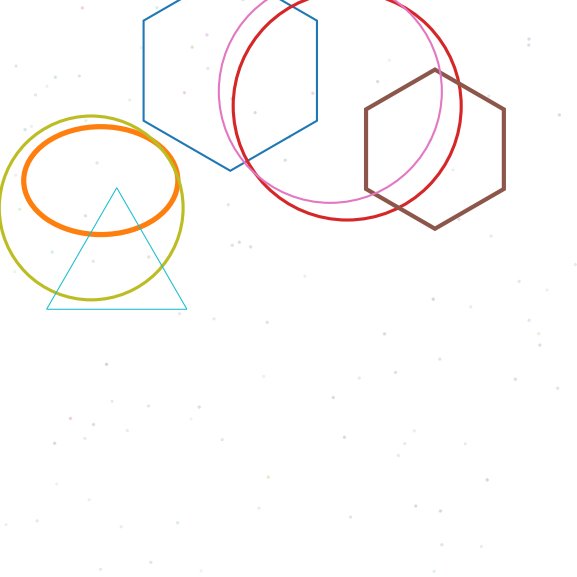[{"shape": "hexagon", "thickness": 1, "radius": 0.87, "center": [0.399, 0.877]}, {"shape": "oval", "thickness": 2.5, "radius": 0.67, "center": [0.175, 0.686]}, {"shape": "circle", "thickness": 1.5, "radius": 0.99, "center": [0.601, 0.816]}, {"shape": "hexagon", "thickness": 2, "radius": 0.69, "center": [0.753, 0.741]}, {"shape": "circle", "thickness": 1, "radius": 0.97, "center": [0.572, 0.841]}, {"shape": "circle", "thickness": 1.5, "radius": 0.8, "center": [0.158, 0.639]}, {"shape": "triangle", "thickness": 0.5, "radius": 0.7, "center": [0.202, 0.534]}]